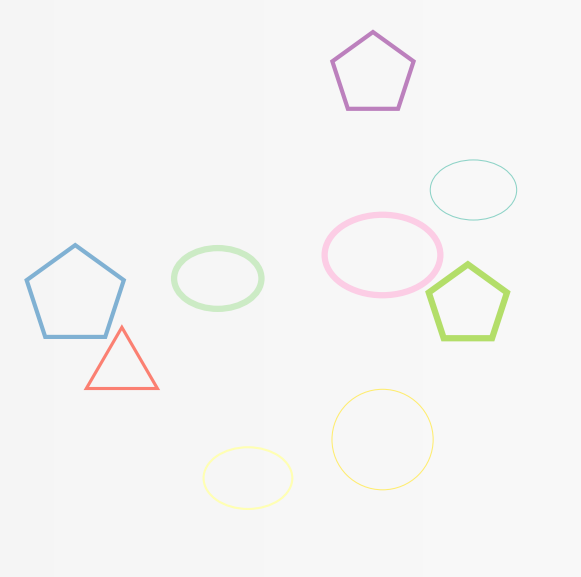[{"shape": "oval", "thickness": 0.5, "radius": 0.37, "center": [0.815, 0.67]}, {"shape": "oval", "thickness": 1, "radius": 0.38, "center": [0.427, 0.171]}, {"shape": "triangle", "thickness": 1.5, "radius": 0.35, "center": [0.21, 0.362]}, {"shape": "pentagon", "thickness": 2, "radius": 0.44, "center": [0.129, 0.487]}, {"shape": "pentagon", "thickness": 3, "radius": 0.35, "center": [0.805, 0.471]}, {"shape": "oval", "thickness": 3, "radius": 0.5, "center": [0.658, 0.558]}, {"shape": "pentagon", "thickness": 2, "radius": 0.37, "center": [0.642, 0.87]}, {"shape": "oval", "thickness": 3, "radius": 0.38, "center": [0.375, 0.517]}, {"shape": "circle", "thickness": 0.5, "radius": 0.44, "center": [0.658, 0.238]}]